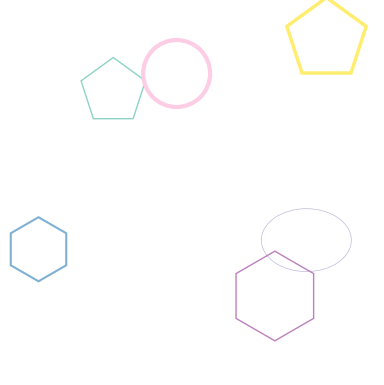[{"shape": "pentagon", "thickness": 1, "radius": 0.44, "center": [0.294, 0.763]}, {"shape": "oval", "thickness": 0.5, "radius": 0.58, "center": [0.796, 0.376]}, {"shape": "hexagon", "thickness": 1.5, "radius": 0.42, "center": [0.1, 0.353]}, {"shape": "circle", "thickness": 3, "radius": 0.43, "center": [0.459, 0.809]}, {"shape": "hexagon", "thickness": 1, "radius": 0.58, "center": [0.714, 0.231]}, {"shape": "pentagon", "thickness": 2.5, "radius": 0.54, "center": [0.848, 0.898]}]